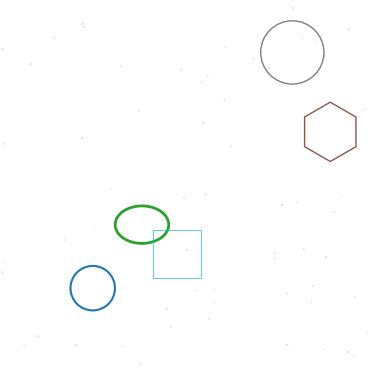[{"shape": "circle", "thickness": 1.5, "radius": 0.29, "center": [0.241, 0.252]}, {"shape": "oval", "thickness": 2, "radius": 0.35, "center": [0.369, 0.416]}, {"shape": "hexagon", "thickness": 1, "radius": 0.39, "center": [0.858, 0.658]}, {"shape": "circle", "thickness": 1, "radius": 0.41, "center": [0.759, 0.864]}, {"shape": "square", "thickness": 0.5, "radius": 0.31, "center": [0.459, 0.34]}]